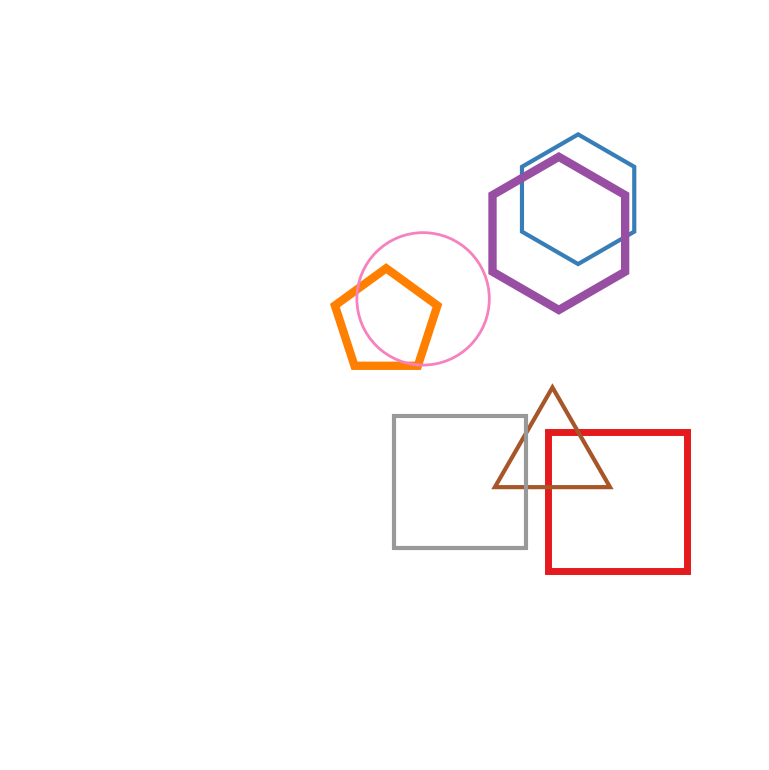[{"shape": "square", "thickness": 2.5, "radius": 0.45, "center": [0.802, 0.348]}, {"shape": "hexagon", "thickness": 1.5, "radius": 0.42, "center": [0.751, 0.741]}, {"shape": "hexagon", "thickness": 3, "radius": 0.5, "center": [0.726, 0.697]}, {"shape": "pentagon", "thickness": 3, "radius": 0.35, "center": [0.501, 0.582]}, {"shape": "triangle", "thickness": 1.5, "radius": 0.43, "center": [0.717, 0.411]}, {"shape": "circle", "thickness": 1, "radius": 0.43, "center": [0.549, 0.612]}, {"shape": "square", "thickness": 1.5, "radius": 0.43, "center": [0.597, 0.375]}]